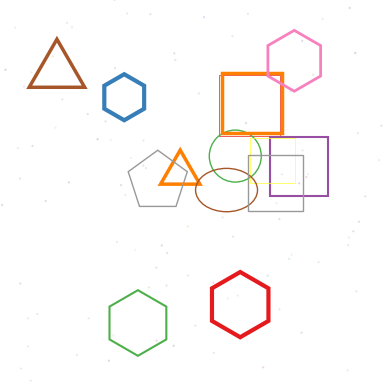[{"shape": "hexagon", "thickness": 3, "radius": 0.42, "center": [0.624, 0.209]}, {"shape": "square", "thickness": 0.5, "radius": 0.4, "center": [0.648, 0.726]}, {"shape": "hexagon", "thickness": 3, "radius": 0.3, "center": [0.323, 0.747]}, {"shape": "hexagon", "thickness": 1.5, "radius": 0.43, "center": [0.358, 0.161]}, {"shape": "circle", "thickness": 1, "radius": 0.34, "center": [0.611, 0.595]}, {"shape": "square", "thickness": 1.5, "radius": 0.38, "center": [0.776, 0.567]}, {"shape": "triangle", "thickness": 2.5, "radius": 0.29, "center": [0.468, 0.551]}, {"shape": "square", "thickness": 2.5, "radius": 0.39, "center": [0.655, 0.732]}, {"shape": "square", "thickness": 0.5, "radius": 0.29, "center": [0.709, 0.583]}, {"shape": "oval", "thickness": 1, "radius": 0.4, "center": [0.588, 0.506]}, {"shape": "triangle", "thickness": 2.5, "radius": 0.42, "center": [0.148, 0.815]}, {"shape": "hexagon", "thickness": 2, "radius": 0.4, "center": [0.764, 0.842]}, {"shape": "pentagon", "thickness": 1, "radius": 0.4, "center": [0.41, 0.529]}, {"shape": "square", "thickness": 1, "radius": 0.36, "center": [0.716, 0.524]}]